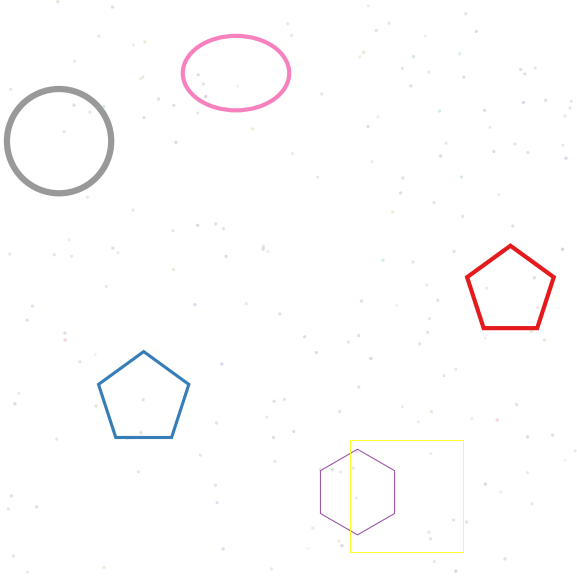[{"shape": "pentagon", "thickness": 2, "radius": 0.39, "center": [0.884, 0.495]}, {"shape": "pentagon", "thickness": 1.5, "radius": 0.41, "center": [0.249, 0.308]}, {"shape": "hexagon", "thickness": 0.5, "radius": 0.37, "center": [0.619, 0.147]}, {"shape": "square", "thickness": 0.5, "radius": 0.49, "center": [0.704, 0.14]}, {"shape": "oval", "thickness": 2, "radius": 0.46, "center": [0.409, 0.873]}, {"shape": "circle", "thickness": 3, "radius": 0.45, "center": [0.102, 0.755]}]